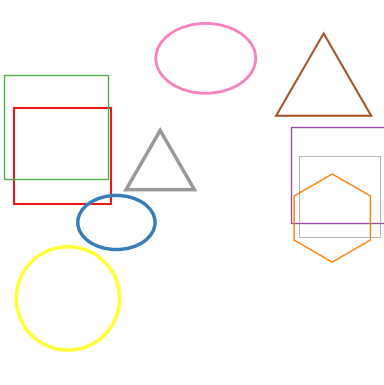[{"shape": "square", "thickness": 1.5, "radius": 0.63, "center": [0.163, 0.594]}, {"shape": "oval", "thickness": 2.5, "radius": 0.5, "center": [0.302, 0.422]}, {"shape": "square", "thickness": 1, "radius": 0.67, "center": [0.145, 0.671]}, {"shape": "square", "thickness": 1, "radius": 0.62, "center": [0.88, 0.546]}, {"shape": "hexagon", "thickness": 1, "radius": 0.57, "center": [0.863, 0.434]}, {"shape": "circle", "thickness": 2.5, "radius": 0.67, "center": [0.176, 0.225]}, {"shape": "triangle", "thickness": 1.5, "radius": 0.71, "center": [0.841, 0.771]}, {"shape": "oval", "thickness": 2, "radius": 0.65, "center": [0.534, 0.848]}, {"shape": "square", "thickness": 0.5, "radius": 0.53, "center": [0.881, 0.49]}, {"shape": "triangle", "thickness": 2.5, "radius": 0.51, "center": [0.416, 0.559]}]